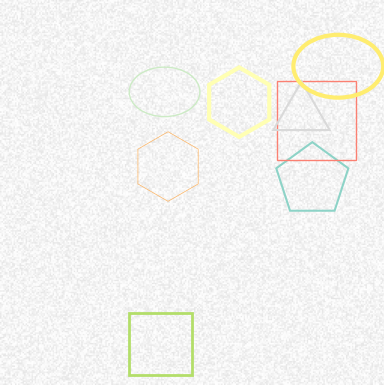[{"shape": "pentagon", "thickness": 1.5, "radius": 0.49, "center": [0.811, 0.532]}, {"shape": "hexagon", "thickness": 3, "radius": 0.45, "center": [0.621, 0.735]}, {"shape": "square", "thickness": 1, "radius": 0.51, "center": [0.822, 0.686]}, {"shape": "hexagon", "thickness": 0.5, "radius": 0.45, "center": [0.437, 0.567]}, {"shape": "square", "thickness": 2, "radius": 0.41, "center": [0.417, 0.106]}, {"shape": "triangle", "thickness": 1.5, "radius": 0.42, "center": [0.783, 0.704]}, {"shape": "oval", "thickness": 1, "radius": 0.46, "center": [0.427, 0.761]}, {"shape": "oval", "thickness": 3, "radius": 0.58, "center": [0.879, 0.828]}]